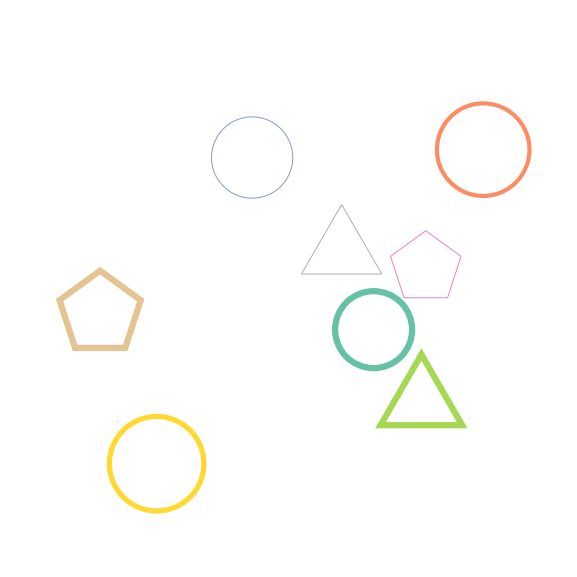[{"shape": "circle", "thickness": 3, "radius": 0.33, "center": [0.647, 0.428]}, {"shape": "circle", "thickness": 2, "radius": 0.4, "center": [0.837, 0.74]}, {"shape": "circle", "thickness": 0.5, "radius": 0.35, "center": [0.437, 0.726]}, {"shape": "pentagon", "thickness": 0.5, "radius": 0.32, "center": [0.737, 0.535]}, {"shape": "triangle", "thickness": 3, "radius": 0.41, "center": [0.73, 0.304]}, {"shape": "circle", "thickness": 2.5, "radius": 0.41, "center": [0.271, 0.196]}, {"shape": "pentagon", "thickness": 3, "radius": 0.37, "center": [0.173, 0.456]}, {"shape": "triangle", "thickness": 0.5, "radius": 0.4, "center": [0.592, 0.565]}]